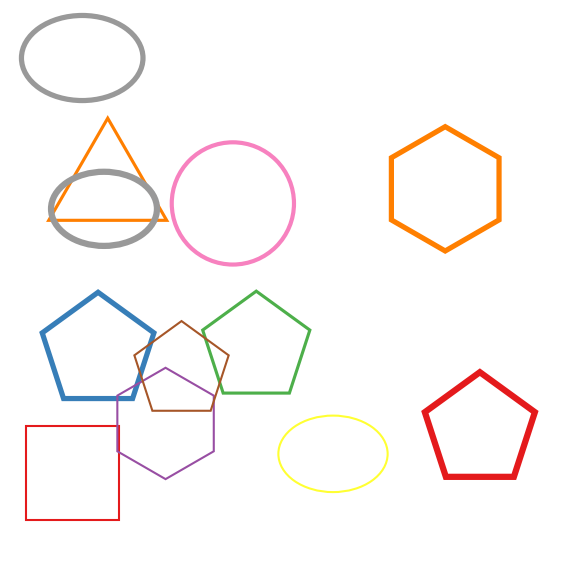[{"shape": "square", "thickness": 1, "radius": 0.41, "center": [0.125, 0.179]}, {"shape": "pentagon", "thickness": 3, "radius": 0.5, "center": [0.831, 0.254]}, {"shape": "pentagon", "thickness": 2.5, "radius": 0.51, "center": [0.17, 0.391]}, {"shape": "pentagon", "thickness": 1.5, "radius": 0.49, "center": [0.444, 0.397]}, {"shape": "hexagon", "thickness": 1, "radius": 0.48, "center": [0.287, 0.266]}, {"shape": "triangle", "thickness": 1.5, "radius": 0.59, "center": [0.187, 0.677]}, {"shape": "hexagon", "thickness": 2.5, "radius": 0.54, "center": [0.771, 0.672]}, {"shape": "oval", "thickness": 1, "radius": 0.47, "center": [0.577, 0.213]}, {"shape": "pentagon", "thickness": 1, "radius": 0.43, "center": [0.314, 0.357]}, {"shape": "circle", "thickness": 2, "radius": 0.53, "center": [0.403, 0.647]}, {"shape": "oval", "thickness": 3, "radius": 0.46, "center": [0.18, 0.638]}, {"shape": "oval", "thickness": 2.5, "radius": 0.53, "center": [0.142, 0.899]}]